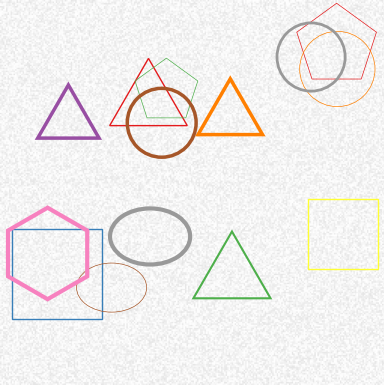[{"shape": "pentagon", "thickness": 0.5, "radius": 0.54, "center": [0.874, 0.883]}, {"shape": "triangle", "thickness": 1, "radius": 0.58, "center": [0.386, 0.732]}, {"shape": "square", "thickness": 1, "radius": 0.58, "center": [0.148, 0.288]}, {"shape": "triangle", "thickness": 1.5, "radius": 0.58, "center": [0.603, 0.283]}, {"shape": "pentagon", "thickness": 0.5, "radius": 0.43, "center": [0.432, 0.763]}, {"shape": "triangle", "thickness": 2.5, "radius": 0.46, "center": [0.178, 0.687]}, {"shape": "circle", "thickness": 0.5, "radius": 0.49, "center": [0.876, 0.821]}, {"shape": "triangle", "thickness": 2.5, "radius": 0.48, "center": [0.598, 0.699]}, {"shape": "square", "thickness": 1, "radius": 0.45, "center": [0.89, 0.393]}, {"shape": "circle", "thickness": 2.5, "radius": 0.45, "center": [0.42, 0.681]}, {"shape": "oval", "thickness": 0.5, "radius": 0.46, "center": [0.29, 0.253]}, {"shape": "hexagon", "thickness": 3, "radius": 0.59, "center": [0.124, 0.342]}, {"shape": "circle", "thickness": 2, "radius": 0.44, "center": [0.808, 0.852]}, {"shape": "oval", "thickness": 3, "radius": 0.52, "center": [0.39, 0.386]}]